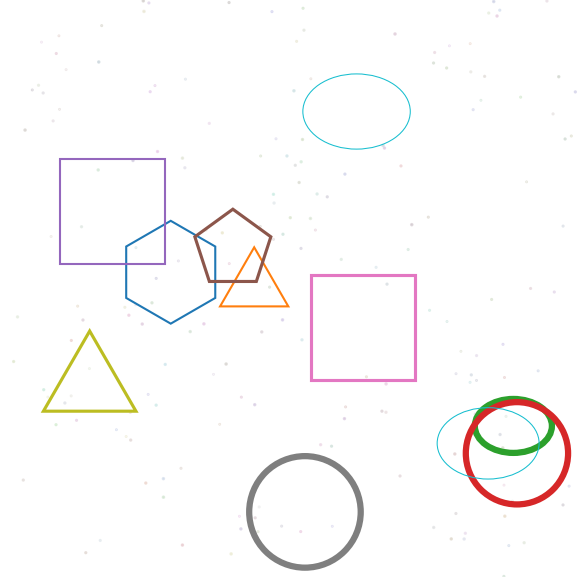[{"shape": "hexagon", "thickness": 1, "radius": 0.45, "center": [0.296, 0.528]}, {"shape": "triangle", "thickness": 1, "radius": 0.34, "center": [0.44, 0.503]}, {"shape": "oval", "thickness": 3, "radius": 0.33, "center": [0.889, 0.262]}, {"shape": "circle", "thickness": 3, "radius": 0.44, "center": [0.895, 0.214]}, {"shape": "square", "thickness": 1, "radius": 0.45, "center": [0.195, 0.633]}, {"shape": "pentagon", "thickness": 1.5, "radius": 0.35, "center": [0.403, 0.568]}, {"shape": "square", "thickness": 1.5, "radius": 0.45, "center": [0.628, 0.432]}, {"shape": "circle", "thickness": 3, "radius": 0.48, "center": [0.528, 0.113]}, {"shape": "triangle", "thickness": 1.5, "radius": 0.46, "center": [0.155, 0.333]}, {"shape": "oval", "thickness": 0.5, "radius": 0.44, "center": [0.845, 0.231]}, {"shape": "oval", "thickness": 0.5, "radius": 0.47, "center": [0.617, 0.806]}]